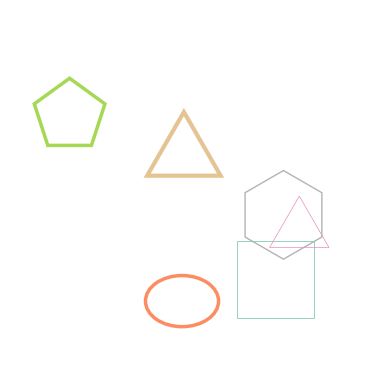[{"shape": "square", "thickness": 0.5, "radius": 0.5, "center": [0.717, 0.274]}, {"shape": "oval", "thickness": 2.5, "radius": 0.47, "center": [0.473, 0.218]}, {"shape": "triangle", "thickness": 0.5, "radius": 0.45, "center": [0.777, 0.402]}, {"shape": "pentagon", "thickness": 2.5, "radius": 0.48, "center": [0.181, 0.7]}, {"shape": "triangle", "thickness": 3, "radius": 0.55, "center": [0.478, 0.599]}, {"shape": "hexagon", "thickness": 1, "radius": 0.58, "center": [0.736, 0.442]}]